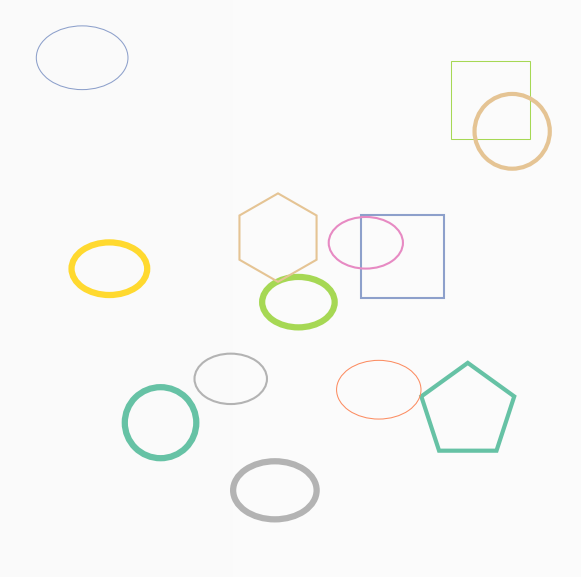[{"shape": "circle", "thickness": 3, "radius": 0.31, "center": [0.276, 0.267]}, {"shape": "pentagon", "thickness": 2, "radius": 0.42, "center": [0.805, 0.287]}, {"shape": "oval", "thickness": 0.5, "radius": 0.36, "center": [0.652, 0.324]}, {"shape": "square", "thickness": 1, "radius": 0.36, "center": [0.693, 0.555]}, {"shape": "oval", "thickness": 0.5, "radius": 0.39, "center": [0.141, 0.899]}, {"shape": "oval", "thickness": 1, "radius": 0.32, "center": [0.629, 0.579]}, {"shape": "oval", "thickness": 3, "radius": 0.31, "center": [0.513, 0.476]}, {"shape": "square", "thickness": 0.5, "radius": 0.34, "center": [0.844, 0.826]}, {"shape": "oval", "thickness": 3, "radius": 0.33, "center": [0.188, 0.534]}, {"shape": "circle", "thickness": 2, "radius": 0.32, "center": [0.881, 0.772]}, {"shape": "hexagon", "thickness": 1, "radius": 0.38, "center": [0.478, 0.588]}, {"shape": "oval", "thickness": 1, "radius": 0.31, "center": [0.397, 0.343]}, {"shape": "oval", "thickness": 3, "radius": 0.36, "center": [0.473, 0.15]}]